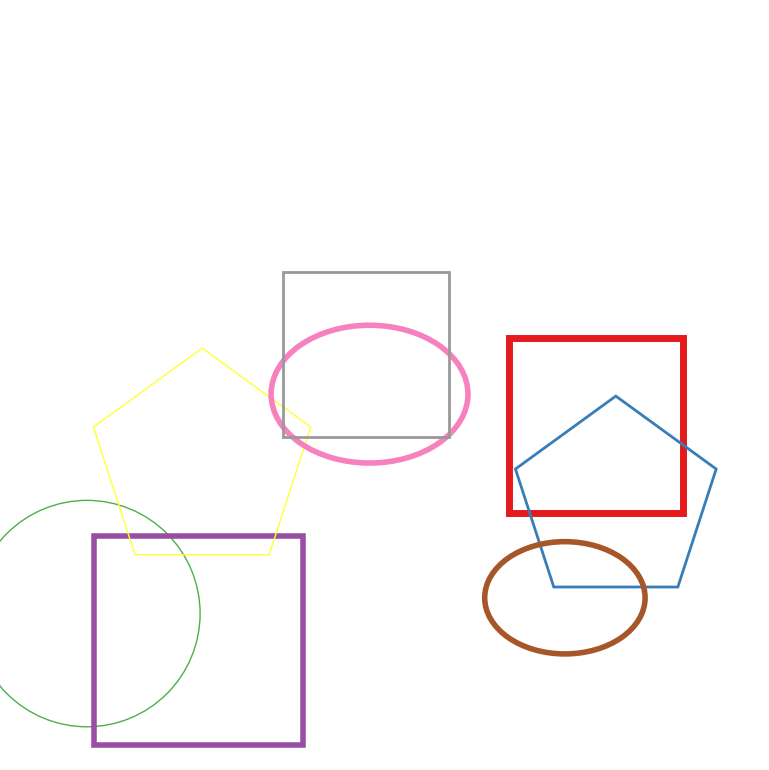[{"shape": "square", "thickness": 2.5, "radius": 0.57, "center": [0.774, 0.448]}, {"shape": "pentagon", "thickness": 1, "radius": 0.69, "center": [0.8, 0.349]}, {"shape": "circle", "thickness": 0.5, "radius": 0.74, "center": [0.113, 0.203]}, {"shape": "square", "thickness": 2, "radius": 0.68, "center": [0.257, 0.168]}, {"shape": "pentagon", "thickness": 0.5, "radius": 0.74, "center": [0.262, 0.4]}, {"shape": "oval", "thickness": 2, "radius": 0.52, "center": [0.734, 0.224]}, {"shape": "oval", "thickness": 2, "radius": 0.64, "center": [0.48, 0.488]}, {"shape": "square", "thickness": 1, "radius": 0.54, "center": [0.475, 0.54]}]